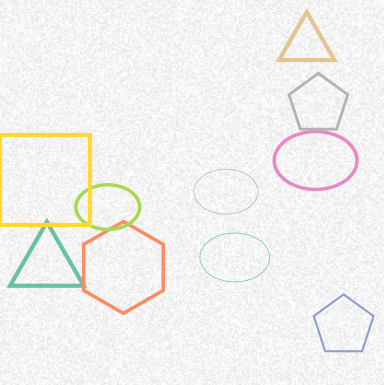[{"shape": "triangle", "thickness": 3, "radius": 0.55, "center": [0.122, 0.313]}, {"shape": "oval", "thickness": 0.5, "radius": 0.45, "center": [0.61, 0.331]}, {"shape": "hexagon", "thickness": 2.5, "radius": 0.6, "center": [0.321, 0.305]}, {"shape": "pentagon", "thickness": 1.5, "radius": 0.41, "center": [0.893, 0.154]}, {"shape": "oval", "thickness": 2.5, "radius": 0.54, "center": [0.82, 0.583]}, {"shape": "oval", "thickness": 2.5, "radius": 0.41, "center": [0.28, 0.462]}, {"shape": "square", "thickness": 3, "radius": 0.58, "center": [0.118, 0.533]}, {"shape": "triangle", "thickness": 3, "radius": 0.42, "center": [0.797, 0.886]}, {"shape": "oval", "thickness": 0.5, "radius": 0.42, "center": [0.587, 0.502]}, {"shape": "pentagon", "thickness": 2, "radius": 0.4, "center": [0.827, 0.729]}]